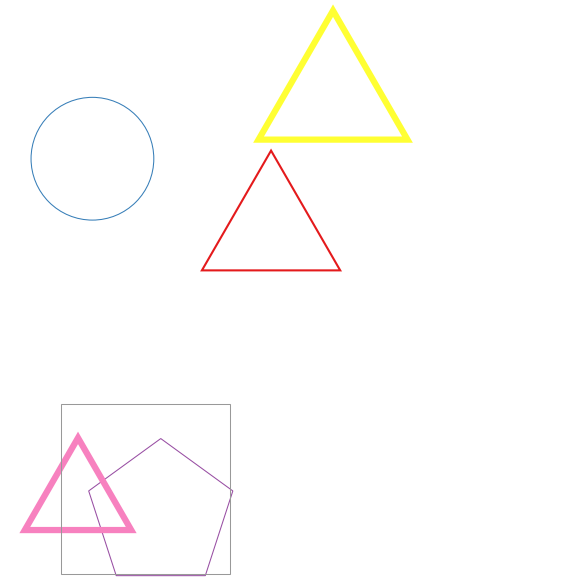[{"shape": "triangle", "thickness": 1, "radius": 0.69, "center": [0.469, 0.6]}, {"shape": "circle", "thickness": 0.5, "radius": 0.53, "center": [0.16, 0.724]}, {"shape": "pentagon", "thickness": 0.5, "radius": 0.66, "center": [0.278, 0.108]}, {"shape": "triangle", "thickness": 3, "radius": 0.74, "center": [0.577, 0.832]}, {"shape": "triangle", "thickness": 3, "radius": 0.53, "center": [0.135, 0.134]}, {"shape": "square", "thickness": 0.5, "radius": 0.73, "center": [0.252, 0.153]}]